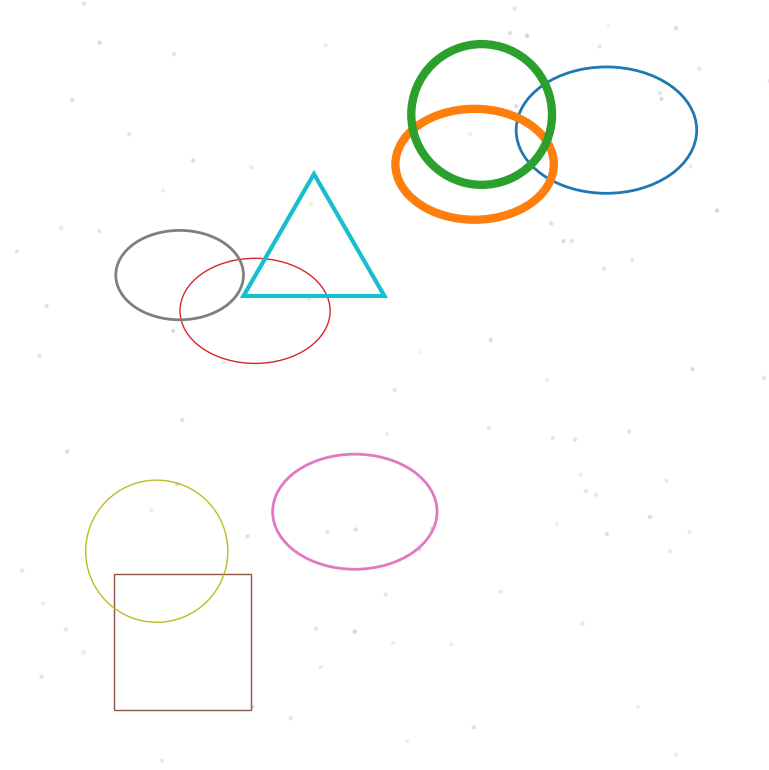[{"shape": "oval", "thickness": 1, "radius": 0.59, "center": [0.788, 0.831]}, {"shape": "oval", "thickness": 3, "radius": 0.51, "center": [0.616, 0.787]}, {"shape": "circle", "thickness": 3, "radius": 0.46, "center": [0.626, 0.851]}, {"shape": "oval", "thickness": 0.5, "radius": 0.49, "center": [0.331, 0.596]}, {"shape": "square", "thickness": 0.5, "radius": 0.44, "center": [0.237, 0.166]}, {"shape": "oval", "thickness": 1, "radius": 0.53, "center": [0.461, 0.335]}, {"shape": "oval", "thickness": 1, "radius": 0.41, "center": [0.233, 0.643]}, {"shape": "circle", "thickness": 0.5, "radius": 0.46, "center": [0.204, 0.284]}, {"shape": "triangle", "thickness": 1.5, "radius": 0.53, "center": [0.408, 0.668]}]